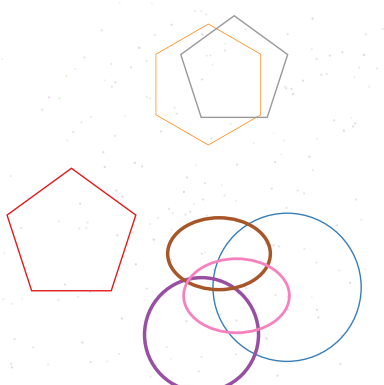[{"shape": "pentagon", "thickness": 1, "radius": 0.88, "center": [0.186, 0.387]}, {"shape": "circle", "thickness": 1, "radius": 0.96, "center": [0.746, 0.254]}, {"shape": "circle", "thickness": 2.5, "radius": 0.74, "center": [0.523, 0.131]}, {"shape": "hexagon", "thickness": 0.5, "radius": 0.79, "center": [0.541, 0.78]}, {"shape": "oval", "thickness": 2.5, "radius": 0.67, "center": [0.569, 0.341]}, {"shape": "oval", "thickness": 2, "radius": 0.69, "center": [0.614, 0.232]}, {"shape": "pentagon", "thickness": 1, "radius": 0.73, "center": [0.608, 0.813]}]